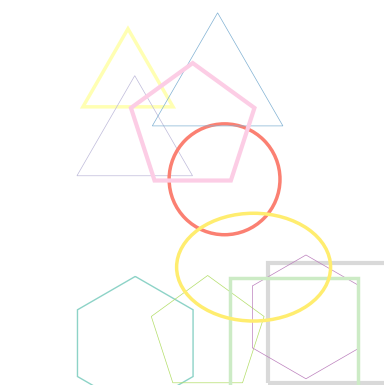[{"shape": "hexagon", "thickness": 1, "radius": 0.87, "center": [0.351, 0.109]}, {"shape": "triangle", "thickness": 2.5, "radius": 0.68, "center": [0.332, 0.79]}, {"shape": "triangle", "thickness": 0.5, "radius": 0.87, "center": [0.35, 0.63]}, {"shape": "circle", "thickness": 2.5, "radius": 0.72, "center": [0.583, 0.534]}, {"shape": "triangle", "thickness": 0.5, "radius": 0.98, "center": [0.565, 0.771]}, {"shape": "pentagon", "thickness": 0.5, "radius": 0.77, "center": [0.539, 0.13]}, {"shape": "pentagon", "thickness": 3, "radius": 0.84, "center": [0.501, 0.668]}, {"shape": "square", "thickness": 3, "radius": 0.77, "center": [0.852, 0.161]}, {"shape": "hexagon", "thickness": 0.5, "radius": 0.8, "center": [0.795, 0.177]}, {"shape": "square", "thickness": 2.5, "radius": 0.83, "center": [0.764, 0.111]}, {"shape": "oval", "thickness": 2.5, "radius": 1.0, "center": [0.659, 0.306]}]